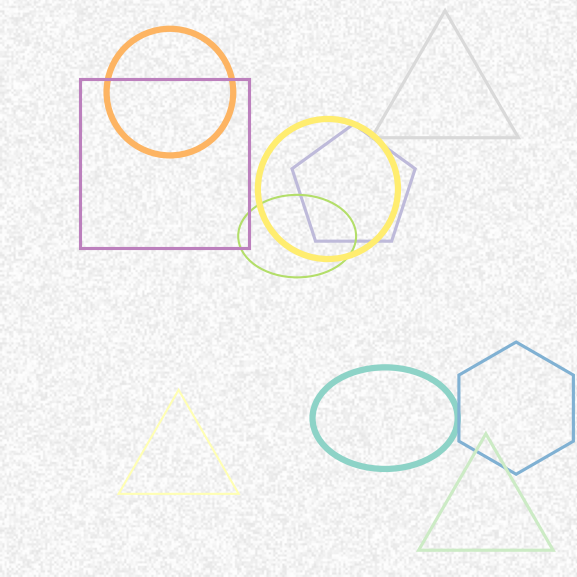[{"shape": "oval", "thickness": 3, "radius": 0.63, "center": [0.667, 0.275]}, {"shape": "triangle", "thickness": 1, "radius": 0.6, "center": [0.309, 0.204]}, {"shape": "pentagon", "thickness": 1.5, "radius": 0.56, "center": [0.612, 0.672]}, {"shape": "hexagon", "thickness": 1.5, "radius": 0.57, "center": [0.894, 0.292]}, {"shape": "circle", "thickness": 3, "radius": 0.55, "center": [0.294, 0.84]}, {"shape": "oval", "thickness": 1, "radius": 0.51, "center": [0.515, 0.59]}, {"shape": "triangle", "thickness": 1.5, "radius": 0.73, "center": [0.771, 0.834]}, {"shape": "square", "thickness": 1.5, "radius": 0.73, "center": [0.285, 0.716]}, {"shape": "triangle", "thickness": 1.5, "radius": 0.67, "center": [0.841, 0.114]}, {"shape": "circle", "thickness": 3, "radius": 0.61, "center": [0.568, 0.672]}]